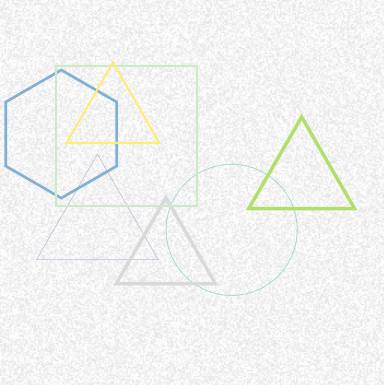[{"shape": "circle", "thickness": 0.5, "radius": 0.85, "center": [0.602, 0.403]}, {"shape": "triangle", "thickness": 0.5, "radius": 0.91, "center": [0.253, 0.417]}, {"shape": "hexagon", "thickness": 2, "radius": 0.83, "center": [0.159, 0.652]}, {"shape": "triangle", "thickness": 2.5, "radius": 0.79, "center": [0.784, 0.537]}, {"shape": "triangle", "thickness": 2.5, "radius": 0.74, "center": [0.431, 0.337]}, {"shape": "square", "thickness": 1.5, "radius": 0.91, "center": [0.329, 0.646]}, {"shape": "triangle", "thickness": 1.5, "radius": 0.7, "center": [0.294, 0.699]}]